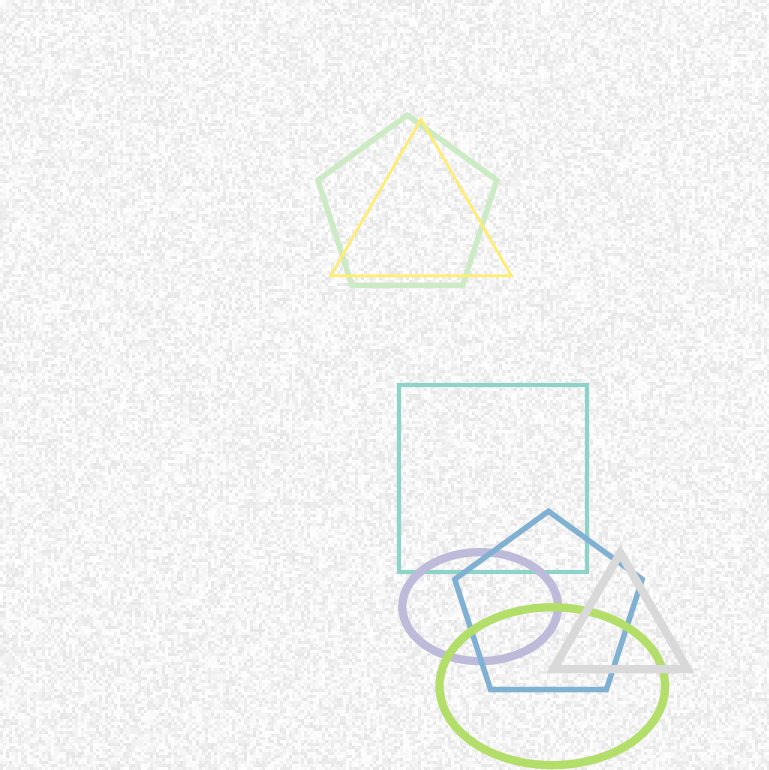[{"shape": "square", "thickness": 1.5, "radius": 0.61, "center": [0.64, 0.378]}, {"shape": "oval", "thickness": 3, "radius": 0.51, "center": [0.624, 0.212]}, {"shape": "pentagon", "thickness": 2, "radius": 0.64, "center": [0.712, 0.208]}, {"shape": "oval", "thickness": 3, "radius": 0.73, "center": [0.717, 0.109]}, {"shape": "triangle", "thickness": 3, "radius": 0.5, "center": [0.806, 0.181]}, {"shape": "pentagon", "thickness": 2, "radius": 0.61, "center": [0.529, 0.728]}, {"shape": "triangle", "thickness": 1, "radius": 0.68, "center": [0.547, 0.71]}]